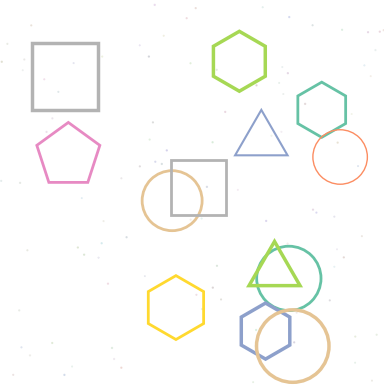[{"shape": "circle", "thickness": 2, "radius": 0.42, "center": [0.75, 0.277]}, {"shape": "hexagon", "thickness": 2, "radius": 0.36, "center": [0.836, 0.715]}, {"shape": "circle", "thickness": 1, "radius": 0.35, "center": [0.883, 0.592]}, {"shape": "triangle", "thickness": 1.5, "radius": 0.39, "center": [0.679, 0.636]}, {"shape": "hexagon", "thickness": 2.5, "radius": 0.36, "center": [0.69, 0.14]}, {"shape": "pentagon", "thickness": 2, "radius": 0.43, "center": [0.177, 0.596]}, {"shape": "hexagon", "thickness": 2.5, "radius": 0.39, "center": [0.622, 0.841]}, {"shape": "triangle", "thickness": 2.5, "radius": 0.38, "center": [0.713, 0.296]}, {"shape": "hexagon", "thickness": 2, "radius": 0.41, "center": [0.457, 0.201]}, {"shape": "circle", "thickness": 2.5, "radius": 0.47, "center": [0.76, 0.101]}, {"shape": "circle", "thickness": 2, "radius": 0.39, "center": [0.447, 0.479]}, {"shape": "square", "thickness": 2, "radius": 0.36, "center": [0.515, 0.514]}, {"shape": "square", "thickness": 2.5, "radius": 0.43, "center": [0.169, 0.801]}]